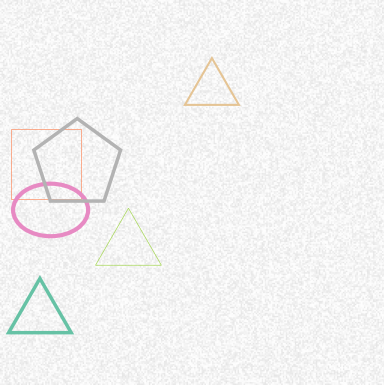[{"shape": "triangle", "thickness": 2.5, "radius": 0.47, "center": [0.104, 0.183]}, {"shape": "square", "thickness": 0.5, "radius": 0.45, "center": [0.118, 0.575]}, {"shape": "oval", "thickness": 3, "radius": 0.49, "center": [0.131, 0.455]}, {"shape": "triangle", "thickness": 0.5, "radius": 0.49, "center": [0.334, 0.36]}, {"shape": "triangle", "thickness": 1.5, "radius": 0.4, "center": [0.55, 0.768]}, {"shape": "pentagon", "thickness": 2.5, "radius": 0.59, "center": [0.201, 0.574]}]